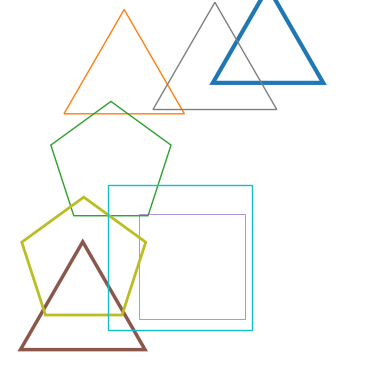[{"shape": "triangle", "thickness": 3, "radius": 0.83, "center": [0.696, 0.868]}, {"shape": "triangle", "thickness": 1, "radius": 0.9, "center": [0.323, 0.795]}, {"shape": "pentagon", "thickness": 1, "radius": 0.82, "center": [0.288, 0.572]}, {"shape": "square", "thickness": 0.5, "radius": 0.69, "center": [0.499, 0.308]}, {"shape": "triangle", "thickness": 2.5, "radius": 0.93, "center": [0.215, 0.185]}, {"shape": "triangle", "thickness": 1, "radius": 0.93, "center": [0.558, 0.808]}, {"shape": "pentagon", "thickness": 2, "radius": 0.85, "center": [0.218, 0.319]}, {"shape": "square", "thickness": 1, "radius": 0.94, "center": [0.468, 0.331]}]